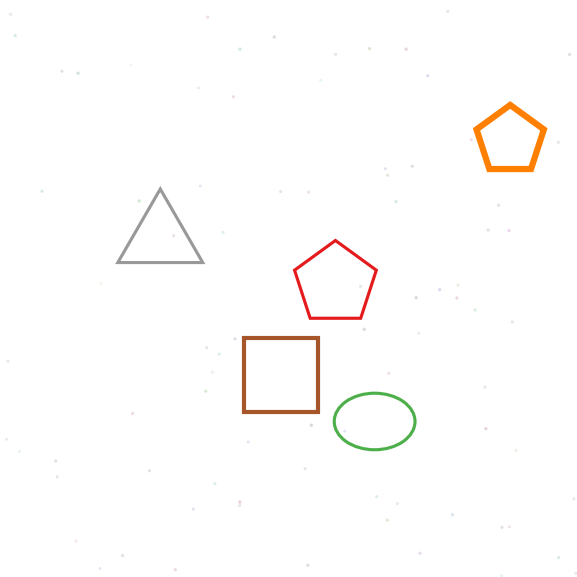[{"shape": "pentagon", "thickness": 1.5, "radius": 0.37, "center": [0.581, 0.508]}, {"shape": "oval", "thickness": 1.5, "radius": 0.35, "center": [0.649, 0.269]}, {"shape": "pentagon", "thickness": 3, "radius": 0.31, "center": [0.883, 0.756]}, {"shape": "square", "thickness": 2, "radius": 0.32, "center": [0.486, 0.35]}, {"shape": "triangle", "thickness": 1.5, "radius": 0.42, "center": [0.278, 0.587]}]